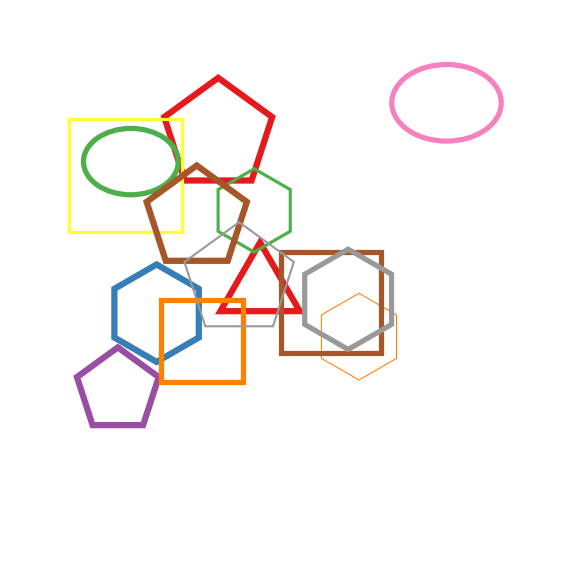[{"shape": "triangle", "thickness": 3, "radius": 0.4, "center": [0.45, 0.5]}, {"shape": "pentagon", "thickness": 3, "radius": 0.49, "center": [0.378, 0.766]}, {"shape": "hexagon", "thickness": 3, "radius": 0.42, "center": [0.271, 0.457]}, {"shape": "hexagon", "thickness": 1.5, "radius": 0.36, "center": [0.44, 0.635]}, {"shape": "oval", "thickness": 2.5, "radius": 0.41, "center": [0.227, 0.719]}, {"shape": "pentagon", "thickness": 3, "radius": 0.37, "center": [0.204, 0.323]}, {"shape": "hexagon", "thickness": 0.5, "radius": 0.38, "center": [0.622, 0.416]}, {"shape": "square", "thickness": 2.5, "radius": 0.35, "center": [0.35, 0.409]}, {"shape": "square", "thickness": 1.5, "radius": 0.49, "center": [0.217, 0.696]}, {"shape": "pentagon", "thickness": 3, "radius": 0.46, "center": [0.341, 0.621]}, {"shape": "square", "thickness": 2.5, "radius": 0.44, "center": [0.573, 0.475]}, {"shape": "oval", "thickness": 2.5, "radius": 0.47, "center": [0.773, 0.821]}, {"shape": "pentagon", "thickness": 1, "radius": 0.5, "center": [0.414, 0.515]}, {"shape": "hexagon", "thickness": 2.5, "radius": 0.43, "center": [0.603, 0.481]}]